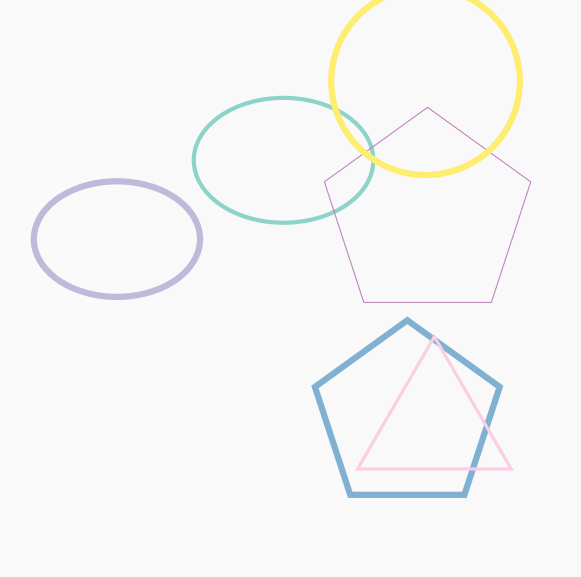[{"shape": "oval", "thickness": 2, "radius": 0.77, "center": [0.488, 0.722]}, {"shape": "oval", "thickness": 3, "radius": 0.71, "center": [0.201, 0.585]}, {"shape": "pentagon", "thickness": 3, "radius": 0.84, "center": [0.701, 0.277]}, {"shape": "triangle", "thickness": 1.5, "radius": 0.76, "center": [0.747, 0.263]}, {"shape": "pentagon", "thickness": 0.5, "radius": 0.93, "center": [0.736, 0.627]}, {"shape": "circle", "thickness": 3, "radius": 0.81, "center": [0.732, 0.858]}]